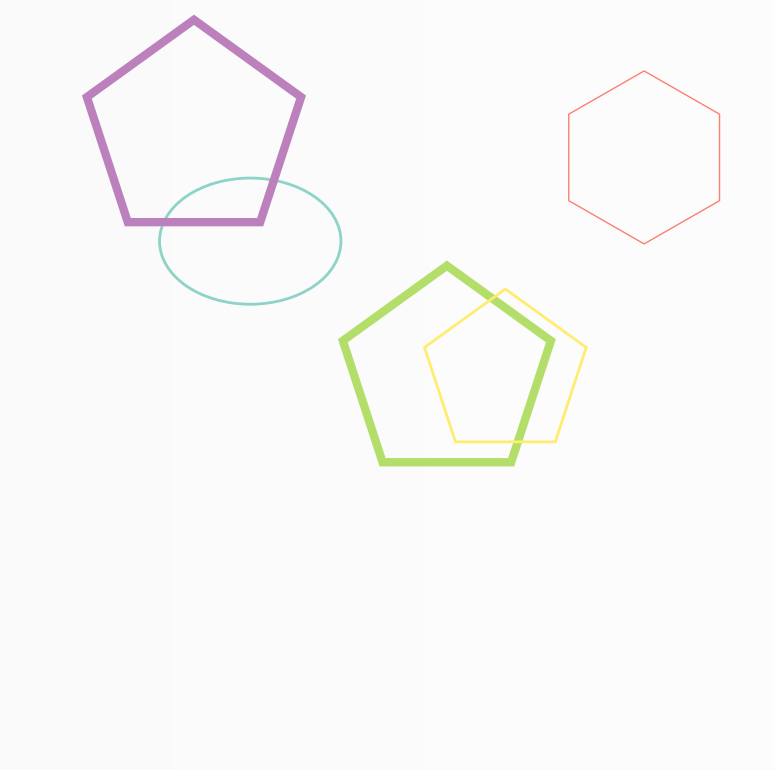[{"shape": "oval", "thickness": 1, "radius": 0.59, "center": [0.323, 0.687]}, {"shape": "hexagon", "thickness": 0.5, "radius": 0.56, "center": [0.831, 0.796]}, {"shape": "pentagon", "thickness": 3, "radius": 0.71, "center": [0.577, 0.514]}, {"shape": "pentagon", "thickness": 3, "radius": 0.73, "center": [0.25, 0.829]}, {"shape": "pentagon", "thickness": 1, "radius": 0.55, "center": [0.652, 0.515]}]